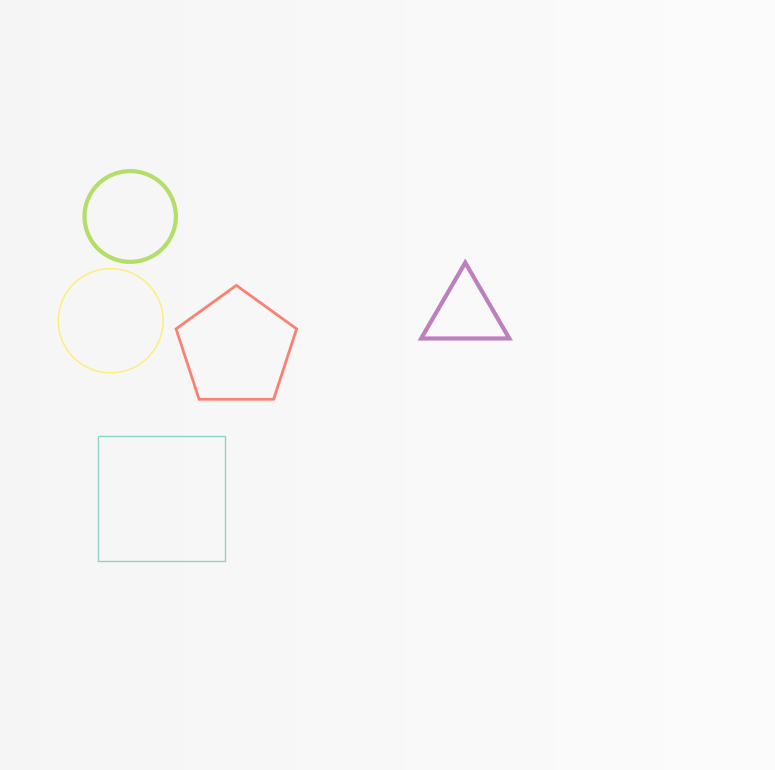[{"shape": "square", "thickness": 0.5, "radius": 0.41, "center": [0.208, 0.353]}, {"shape": "pentagon", "thickness": 1, "radius": 0.41, "center": [0.305, 0.548]}, {"shape": "circle", "thickness": 1.5, "radius": 0.29, "center": [0.168, 0.719]}, {"shape": "triangle", "thickness": 1.5, "radius": 0.33, "center": [0.6, 0.593]}, {"shape": "circle", "thickness": 0.5, "radius": 0.34, "center": [0.143, 0.583]}]